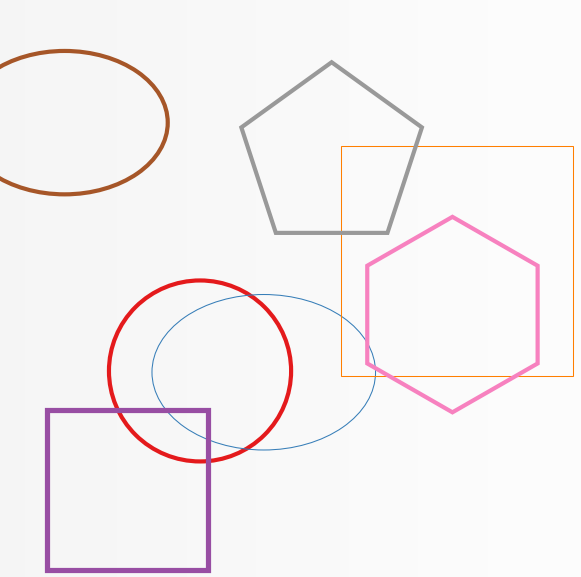[{"shape": "circle", "thickness": 2, "radius": 0.78, "center": [0.344, 0.357]}, {"shape": "oval", "thickness": 0.5, "radius": 0.96, "center": [0.454, 0.355]}, {"shape": "square", "thickness": 2.5, "radius": 0.69, "center": [0.219, 0.151]}, {"shape": "square", "thickness": 0.5, "radius": 1.0, "center": [0.786, 0.547]}, {"shape": "oval", "thickness": 2, "radius": 0.89, "center": [0.111, 0.787]}, {"shape": "hexagon", "thickness": 2, "radius": 0.85, "center": [0.778, 0.454]}, {"shape": "pentagon", "thickness": 2, "radius": 0.82, "center": [0.571, 0.728]}]